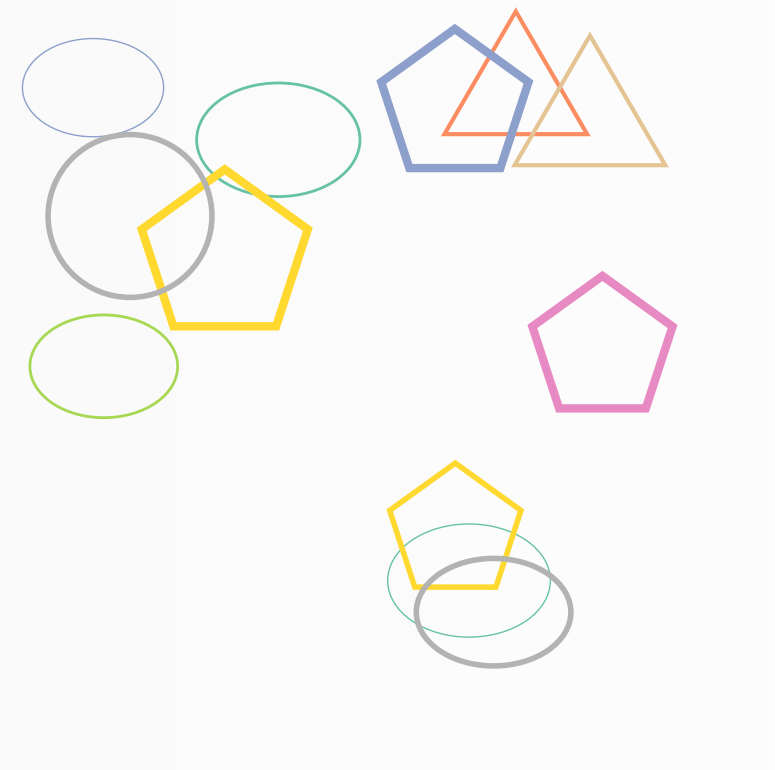[{"shape": "oval", "thickness": 0.5, "radius": 0.52, "center": [0.605, 0.246]}, {"shape": "oval", "thickness": 1, "radius": 0.53, "center": [0.359, 0.818]}, {"shape": "triangle", "thickness": 1.5, "radius": 0.53, "center": [0.666, 0.879]}, {"shape": "pentagon", "thickness": 3, "radius": 0.5, "center": [0.587, 0.863]}, {"shape": "oval", "thickness": 0.5, "radius": 0.46, "center": [0.12, 0.886]}, {"shape": "pentagon", "thickness": 3, "radius": 0.48, "center": [0.777, 0.547]}, {"shape": "oval", "thickness": 1, "radius": 0.48, "center": [0.134, 0.524]}, {"shape": "pentagon", "thickness": 3, "radius": 0.56, "center": [0.29, 0.667]}, {"shape": "pentagon", "thickness": 2, "radius": 0.45, "center": [0.588, 0.31]}, {"shape": "triangle", "thickness": 1.5, "radius": 0.56, "center": [0.761, 0.842]}, {"shape": "oval", "thickness": 2, "radius": 0.5, "center": [0.637, 0.205]}, {"shape": "circle", "thickness": 2, "radius": 0.53, "center": [0.168, 0.72]}]